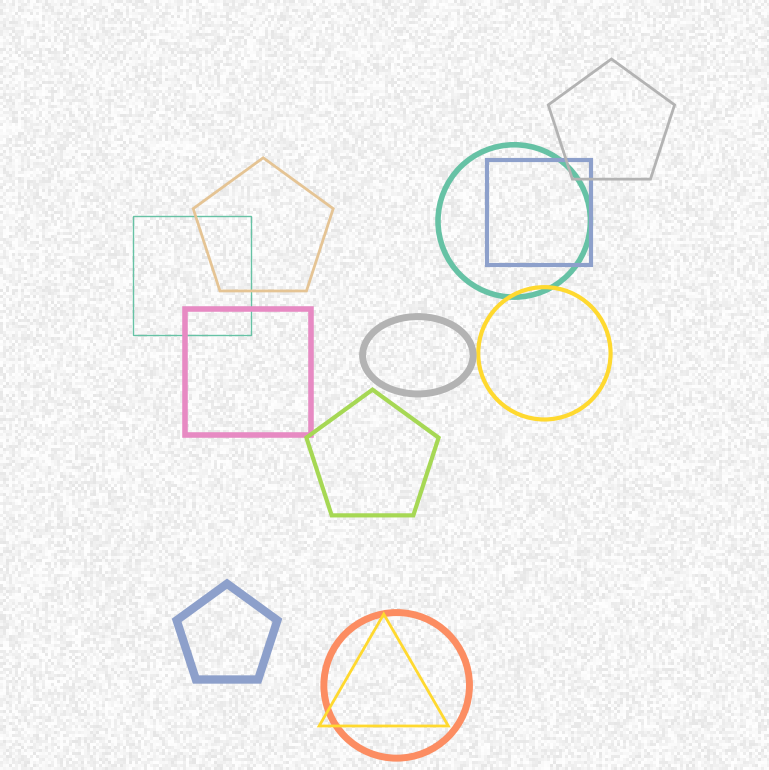[{"shape": "square", "thickness": 0.5, "radius": 0.38, "center": [0.249, 0.642]}, {"shape": "circle", "thickness": 2, "radius": 0.49, "center": [0.668, 0.713]}, {"shape": "circle", "thickness": 2.5, "radius": 0.47, "center": [0.515, 0.11]}, {"shape": "pentagon", "thickness": 3, "radius": 0.34, "center": [0.295, 0.173]}, {"shape": "square", "thickness": 1.5, "radius": 0.34, "center": [0.7, 0.724]}, {"shape": "square", "thickness": 2, "radius": 0.41, "center": [0.322, 0.517]}, {"shape": "pentagon", "thickness": 1.5, "radius": 0.45, "center": [0.484, 0.404]}, {"shape": "circle", "thickness": 1.5, "radius": 0.43, "center": [0.707, 0.541]}, {"shape": "triangle", "thickness": 1, "radius": 0.48, "center": [0.498, 0.106]}, {"shape": "pentagon", "thickness": 1, "radius": 0.48, "center": [0.342, 0.699]}, {"shape": "oval", "thickness": 2.5, "radius": 0.36, "center": [0.543, 0.539]}, {"shape": "pentagon", "thickness": 1, "radius": 0.43, "center": [0.794, 0.837]}]